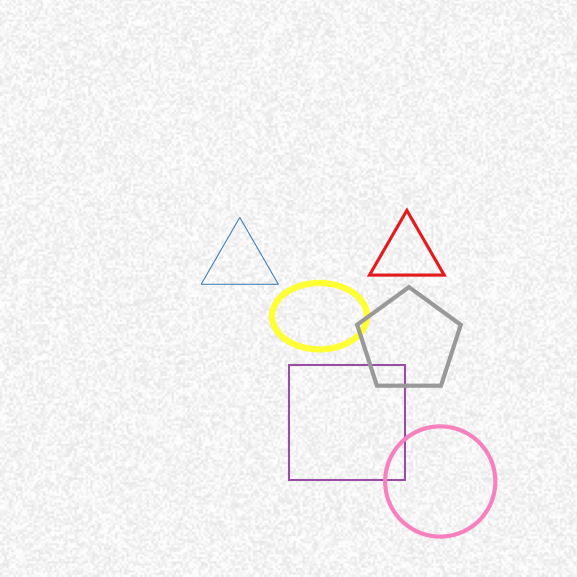[{"shape": "triangle", "thickness": 1.5, "radius": 0.37, "center": [0.704, 0.56]}, {"shape": "triangle", "thickness": 0.5, "radius": 0.39, "center": [0.415, 0.545]}, {"shape": "square", "thickness": 1, "radius": 0.5, "center": [0.601, 0.268]}, {"shape": "oval", "thickness": 3, "radius": 0.41, "center": [0.553, 0.452]}, {"shape": "circle", "thickness": 2, "radius": 0.48, "center": [0.762, 0.165]}, {"shape": "pentagon", "thickness": 2, "radius": 0.47, "center": [0.708, 0.408]}]